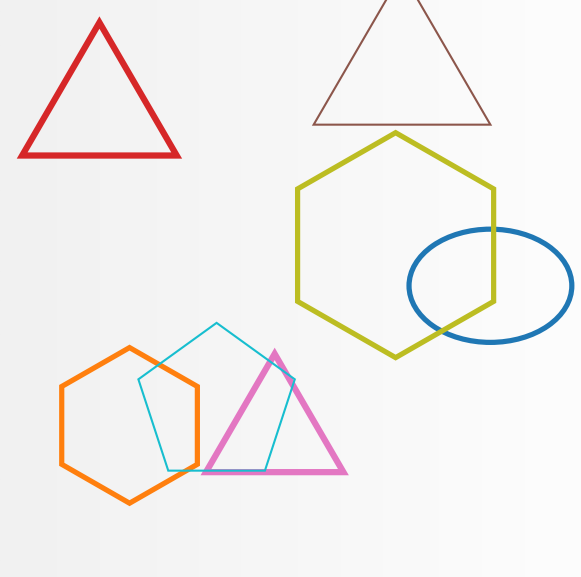[{"shape": "oval", "thickness": 2.5, "radius": 0.7, "center": [0.844, 0.504]}, {"shape": "hexagon", "thickness": 2.5, "radius": 0.67, "center": [0.223, 0.263]}, {"shape": "triangle", "thickness": 3, "radius": 0.77, "center": [0.171, 0.807]}, {"shape": "triangle", "thickness": 1, "radius": 0.88, "center": [0.692, 0.871]}, {"shape": "triangle", "thickness": 3, "radius": 0.68, "center": [0.473, 0.25]}, {"shape": "hexagon", "thickness": 2.5, "radius": 0.97, "center": [0.681, 0.575]}, {"shape": "pentagon", "thickness": 1, "radius": 0.71, "center": [0.373, 0.299]}]